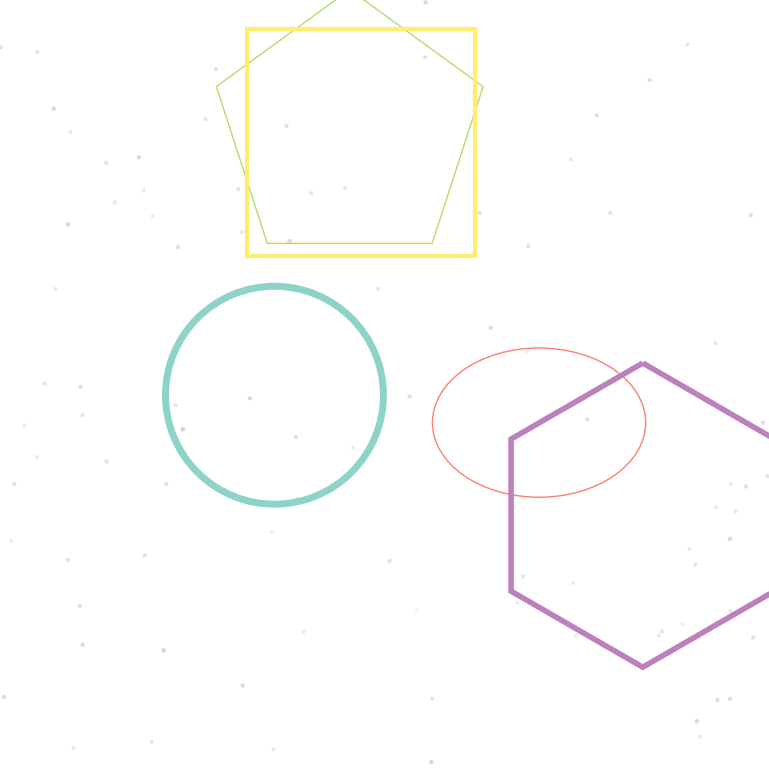[{"shape": "circle", "thickness": 2.5, "radius": 0.71, "center": [0.356, 0.487]}, {"shape": "oval", "thickness": 0.5, "radius": 0.69, "center": [0.7, 0.451]}, {"shape": "pentagon", "thickness": 0.5, "radius": 0.91, "center": [0.454, 0.831]}, {"shape": "hexagon", "thickness": 2, "radius": 0.99, "center": [0.835, 0.331]}, {"shape": "square", "thickness": 1.5, "radius": 0.74, "center": [0.469, 0.815]}]